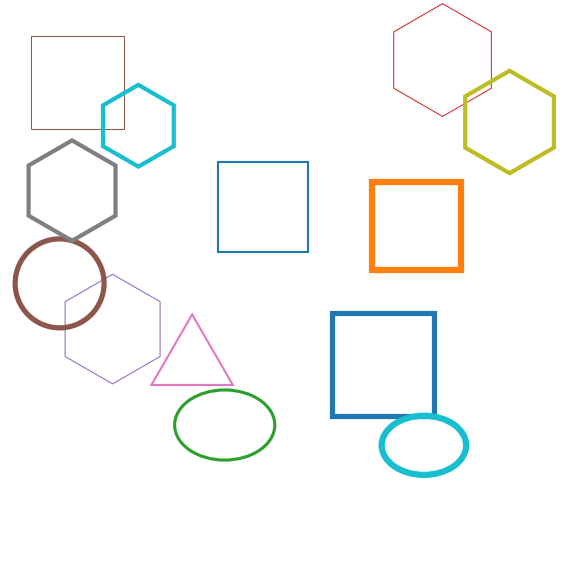[{"shape": "square", "thickness": 1, "radius": 0.39, "center": [0.456, 0.641]}, {"shape": "square", "thickness": 2.5, "radius": 0.44, "center": [0.663, 0.368]}, {"shape": "square", "thickness": 3, "radius": 0.38, "center": [0.721, 0.608]}, {"shape": "oval", "thickness": 1.5, "radius": 0.43, "center": [0.389, 0.263]}, {"shape": "hexagon", "thickness": 0.5, "radius": 0.49, "center": [0.766, 0.895]}, {"shape": "hexagon", "thickness": 0.5, "radius": 0.47, "center": [0.195, 0.429]}, {"shape": "circle", "thickness": 2.5, "radius": 0.39, "center": [0.103, 0.508]}, {"shape": "square", "thickness": 0.5, "radius": 0.4, "center": [0.133, 0.856]}, {"shape": "triangle", "thickness": 1, "radius": 0.41, "center": [0.333, 0.373]}, {"shape": "hexagon", "thickness": 2, "radius": 0.43, "center": [0.125, 0.669]}, {"shape": "hexagon", "thickness": 2, "radius": 0.44, "center": [0.882, 0.788]}, {"shape": "oval", "thickness": 3, "radius": 0.37, "center": [0.734, 0.228]}, {"shape": "hexagon", "thickness": 2, "radius": 0.35, "center": [0.24, 0.781]}]